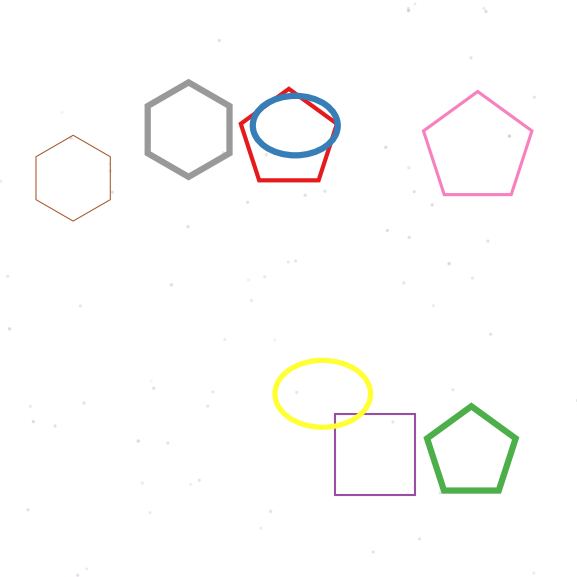[{"shape": "pentagon", "thickness": 2, "radius": 0.44, "center": [0.5, 0.758]}, {"shape": "oval", "thickness": 3, "radius": 0.37, "center": [0.511, 0.782]}, {"shape": "pentagon", "thickness": 3, "radius": 0.4, "center": [0.816, 0.215]}, {"shape": "square", "thickness": 1, "radius": 0.35, "center": [0.649, 0.212]}, {"shape": "oval", "thickness": 2.5, "radius": 0.41, "center": [0.559, 0.317]}, {"shape": "hexagon", "thickness": 0.5, "radius": 0.37, "center": [0.127, 0.691]}, {"shape": "pentagon", "thickness": 1.5, "radius": 0.49, "center": [0.827, 0.742]}, {"shape": "hexagon", "thickness": 3, "radius": 0.41, "center": [0.327, 0.775]}]